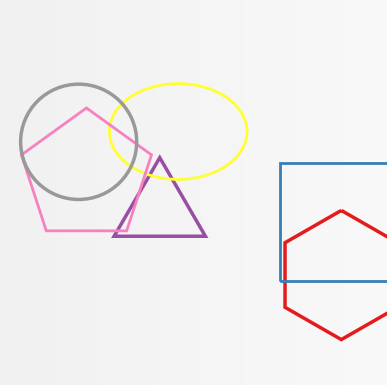[{"shape": "hexagon", "thickness": 2.5, "radius": 0.84, "center": [0.881, 0.286]}, {"shape": "square", "thickness": 2, "radius": 0.76, "center": [0.876, 0.423]}, {"shape": "triangle", "thickness": 2.5, "radius": 0.68, "center": [0.412, 0.454]}, {"shape": "oval", "thickness": 2, "radius": 0.89, "center": [0.46, 0.658]}, {"shape": "pentagon", "thickness": 2, "radius": 0.88, "center": [0.223, 0.543]}, {"shape": "circle", "thickness": 2.5, "radius": 0.75, "center": [0.203, 0.632]}]